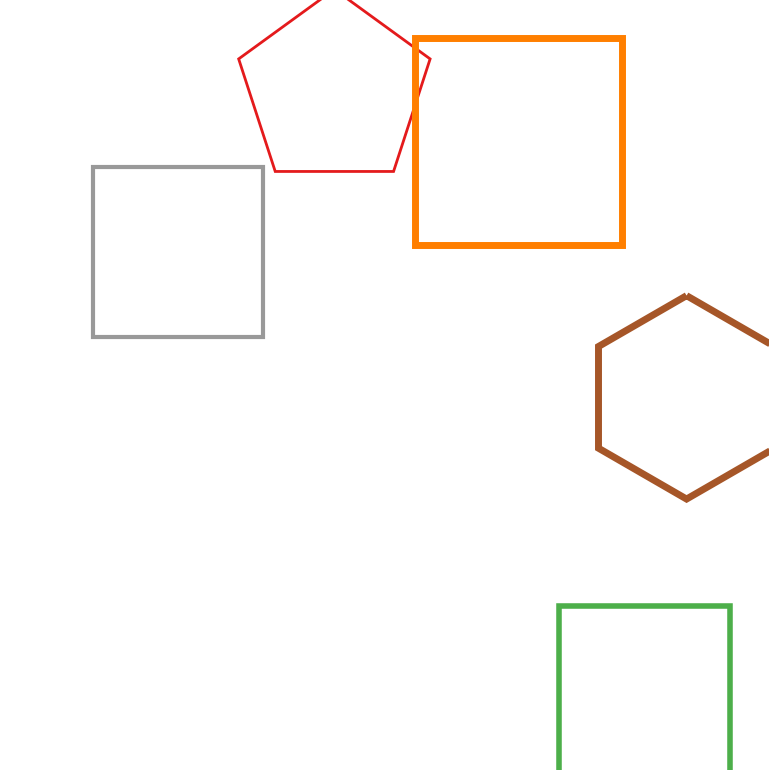[{"shape": "pentagon", "thickness": 1, "radius": 0.65, "center": [0.434, 0.883]}, {"shape": "square", "thickness": 2, "radius": 0.56, "center": [0.837, 0.102]}, {"shape": "square", "thickness": 2.5, "radius": 0.67, "center": [0.673, 0.816]}, {"shape": "hexagon", "thickness": 2.5, "radius": 0.66, "center": [0.892, 0.484]}, {"shape": "square", "thickness": 1.5, "radius": 0.55, "center": [0.231, 0.673]}]